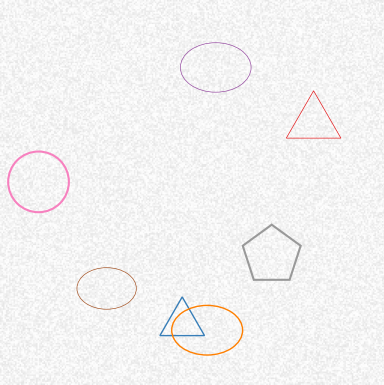[{"shape": "triangle", "thickness": 0.5, "radius": 0.41, "center": [0.815, 0.682]}, {"shape": "triangle", "thickness": 1, "radius": 0.33, "center": [0.473, 0.162]}, {"shape": "oval", "thickness": 0.5, "radius": 0.46, "center": [0.56, 0.825]}, {"shape": "oval", "thickness": 1, "radius": 0.46, "center": [0.538, 0.142]}, {"shape": "oval", "thickness": 0.5, "radius": 0.39, "center": [0.277, 0.251]}, {"shape": "circle", "thickness": 1.5, "radius": 0.39, "center": [0.1, 0.528]}, {"shape": "pentagon", "thickness": 1.5, "radius": 0.4, "center": [0.706, 0.337]}]